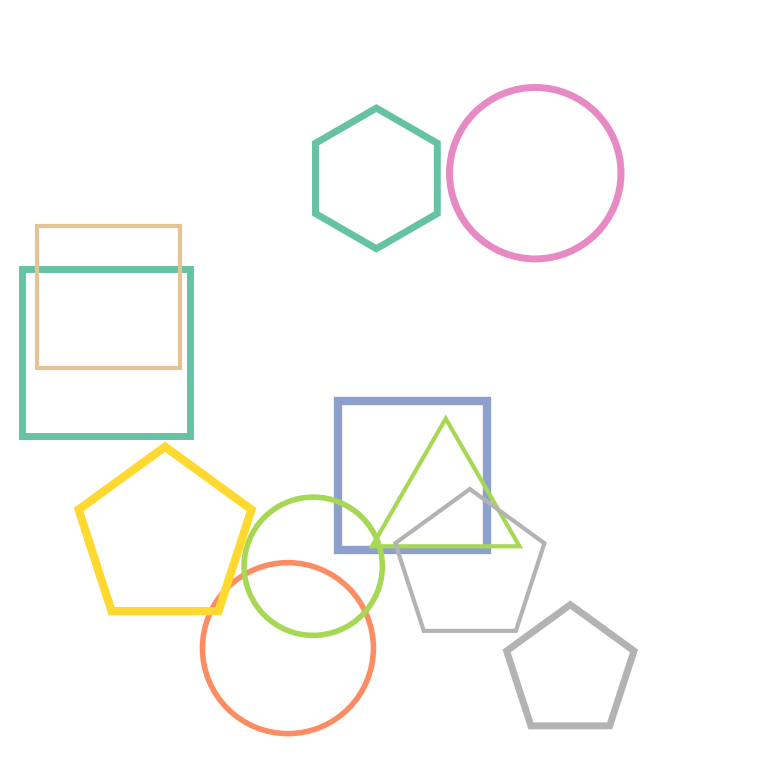[{"shape": "hexagon", "thickness": 2.5, "radius": 0.46, "center": [0.489, 0.768]}, {"shape": "square", "thickness": 2.5, "radius": 0.54, "center": [0.138, 0.542]}, {"shape": "circle", "thickness": 2, "radius": 0.56, "center": [0.374, 0.158]}, {"shape": "square", "thickness": 3, "radius": 0.48, "center": [0.535, 0.383]}, {"shape": "circle", "thickness": 2.5, "radius": 0.56, "center": [0.695, 0.775]}, {"shape": "triangle", "thickness": 1.5, "radius": 0.55, "center": [0.579, 0.346]}, {"shape": "circle", "thickness": 2, "radius": 0.45, "center": [0.407, 0.265]}, {"shape": "pentagon", "thickness": 3, "radius": 0.59, "center": [0.214, 0.302]}, {"shape": "square", "thickness": 1.5, "radius": 0.46, "center": [0.141, 0.614]}, {"shape": "pentagon", "thickness": 1.5, "radius": 0.51, "center": [0.61, 0.263]}, {"shape": "pentagon", "thickness": 2.5, "radius": 0.43, "center": [0.741, 0.128]}]